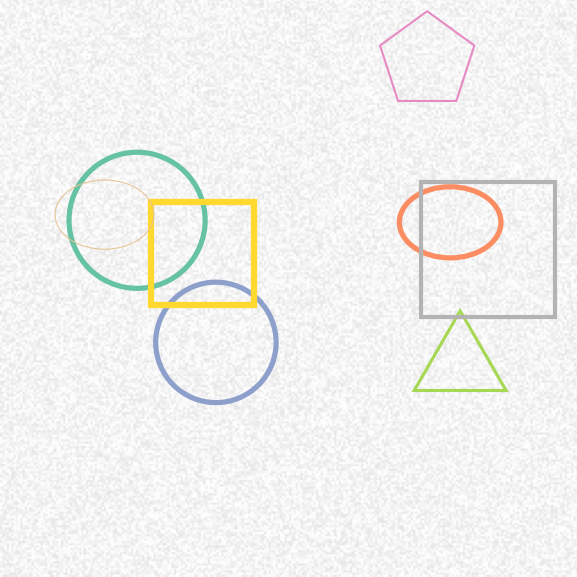[{"shape": "circle", "thickness": 2.5, "radius": 0.59, "center": [0.237, 0.618]}, {"shape": "oval", "thickness": 2.5, "radius": 0.44, "center": [0.78, 0.614]}, {"shape": "circle", "thickness": 2.5, "radius": 0.52, "center": [0.374, 0.406]}, {"shape": "pentagon", "thickness": 1, "radius": 0.43, "center": [0.74, 0.894]}, {"shape": "triangle", "thickness": 1.5, "radius": 0.46, "center": [0.797, 0.369]}, {"shape": "square", "thickness": 3, "radius": 0.44, "center": [0.351, 0.56]}, {"shape": "oval", "thickness": 0.5, "radius": 0.43, "center": [0.181, 0.627]}, {"shape": "square", "thickness": 2, "radius": 0.58, "center": [0.845, 0.567]}]